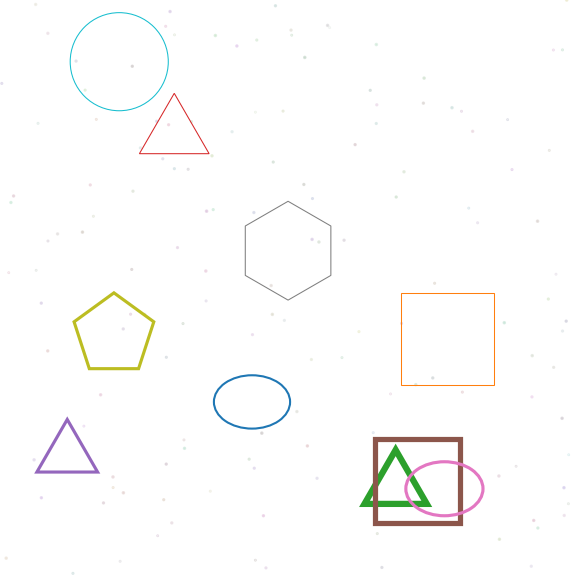[{"shape": "oval", "thickness": 1, "radius": 0.33, "center": [0.436, 0.303]}, {"shape": "square", "thickness": 0.5, "radius": 0.4, "center": [0.775, 0.413]}, {"shape": "triangle", "thickness": 3, "radius": 0.31, "center": [0.685, 0.158]}, {"shape": "triangle", "thickness": 0.5, "radius": 0.35, "center": [0.302, 0.768]}, {"shape": "triangle", "thickness": 1.5, "radius": 0.3, "center": [0.116, 0.212]}, {"shape": "square", "thickness": 2.5, "radius": 0.37, "center": [0.723, 0.166]}, {"shape": "oval", "thickness": 1.5, "radius": 0.33, "center": [0.77, 0.153]}, {"shape": "hexagon", "thickness": 0.5, "radius": 0.43, "center": [0.499, 0.565]}, {"shape": "pentagon", "thickness": 1.5, "radius": 0.36, "center": [0.197, 0.419]}, {"shape": "circle", "thickness": 0.5, "radius": 0.42, "center": [0.206, 0.892]}]